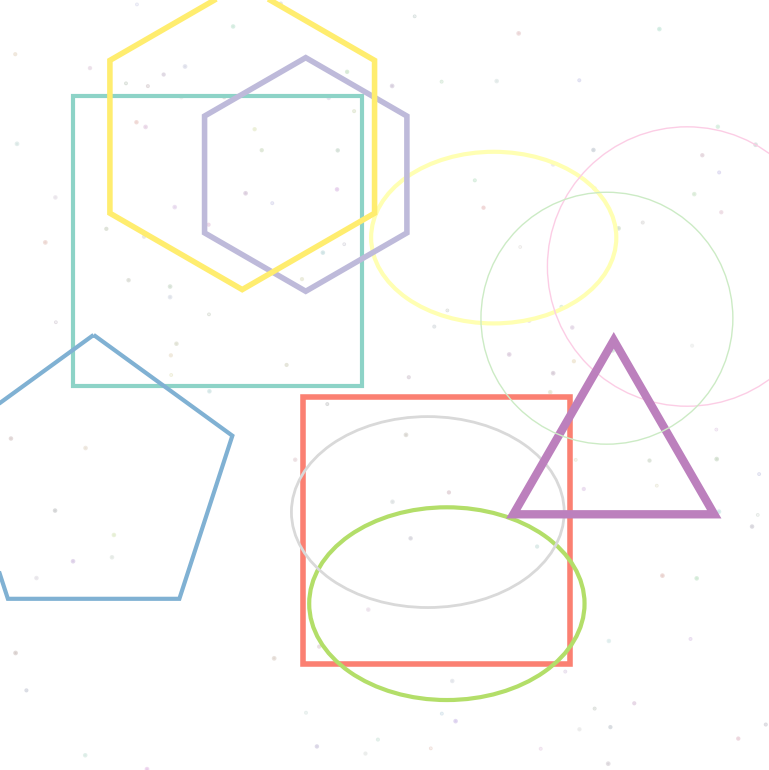[{"shape": "square", "thickness": 1.5, "radius": 0.94, "center": [0.283, 0.687]}, {"shape": "oval", "thickness": 1.5, "radius": 0.8, "center": [0.641, 0.691]}, {"shape": "hexagon", "thickness": 2, "radius": 0.76, "center": [0.397, 0.773]}, {"shape": "square", "thickness": 2, "radius": 0.87, "center": [0.567, 0.311]}, {"shape": "pentagon", "thickness": 1.5, "radius": 0.95, "center": [0.122, 0.376]}, {"shape": "oval", "thickness": 1.5, "radius": 0.89, "center": [0.58, 0.216]}, {"shape": "circle", "thickness": 0.5, "radius": 0.91, "center": [0.892, 0.654]}, {"shape": "oval", "thickness": 1, "radius": 0.89, "center": [0.556, 0.335]}, {"shape": "triangle", "thickness": 3, "radius": 0.75, "center": [0.797, 0.407]}, {"shape": "circle", "thickness": 0.5, "radius": 0.82, "center": [0.788, 0.587]}, {"shape": "hexagon", "thickness": 2, "radius": 0.99, "center": [0.315, 0.822]}]